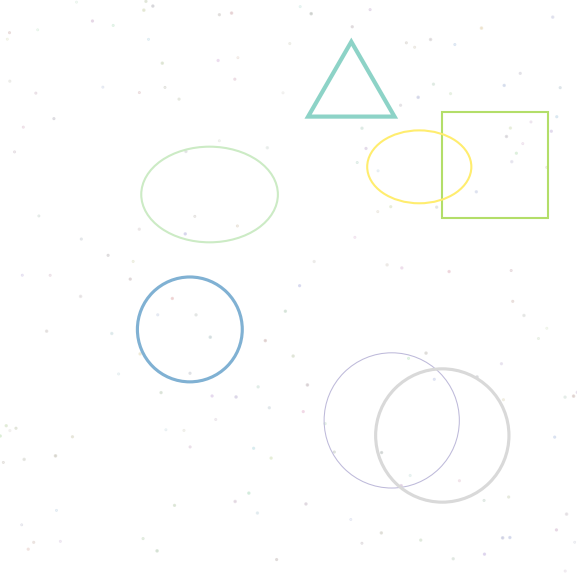[{"shape": "triangle", "thickness": 2, "radius": 0.43, "center": [0.608, 0.84]}, {"shape": "circle", "thickness": 0.5, "radius": 0.59, "center": [0.678, 0.271]}, {"shape": "circle", "thickness": 1.5, "radius": 0.45, "center": [0.329, 0.429]}, {"shape": "square", "thickness": 1, "radius": 0.46, "center": [0.857, 0.713]}, {"shape": "circle", "thickness": 1.5, "radius": 0.58, "center": [0.766, 0.245]}, {"shape": "oval", "thickness": 1, "radius": 0.59, "center": [0.363, 0.662]}, {"shape": "oval", "thickness": 1, "radius": 0.45, "center": [0.726, 0.71]}]